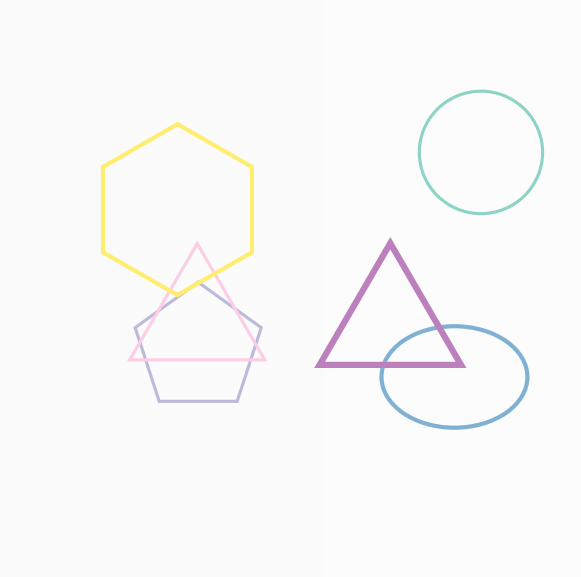[{"shape": "circle", "thickness": 1.5, "radius": 0.53, "center": [0.827, 0.735]}, {"shape": "pentagon", "thickness": 1.5, "radius": 0.57, "center": [0.341, 0.396]}, {"shape": "oval", "thickness": 2, "radius": 0.63, "center": [0.782, 0.346]}, {"shape": "triangle", "thickness": 1.5, "radius": 0.67, "center": [0.339, 0.443]}, {"shape": "triangle", "thickness": 3, "radius": 0.7, "center": [0.671, 0.438]}, {"shape": "hexagon", "thickness": 2, "radius": 0.74, "center": [0.305, 0.636]}]